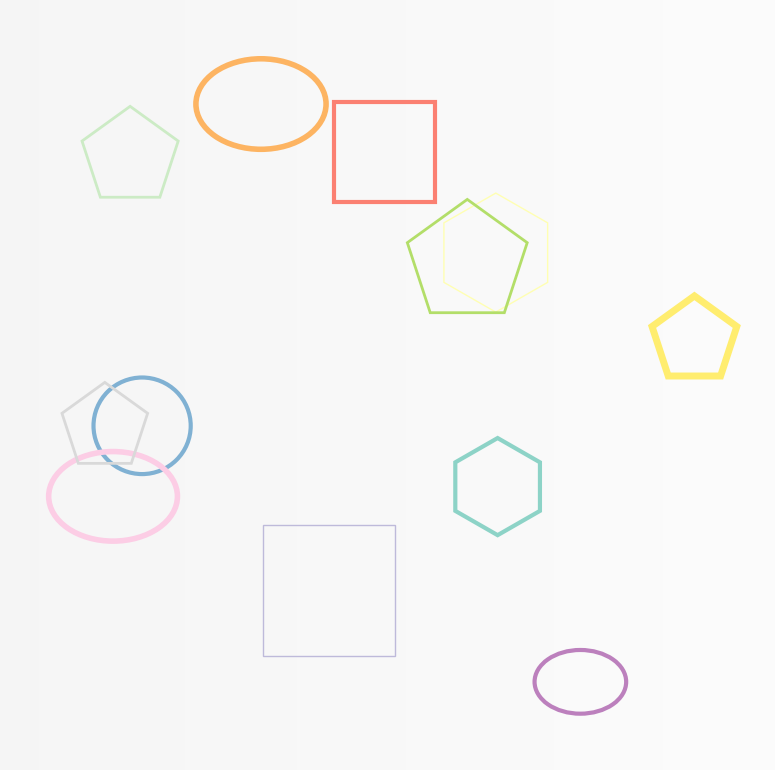[{"shape": "hexagon", "thickness": 1.5, "radius": 0.32, "center": [0.642, 0.368]}, {"shape": "hexagon", "thickness": 0.5, "radius": 0.39, "center": [0.64, 0.672]}, {"shape": "square", "thickness": 0.5, "radius": 0.43, "center": [0.425, 0.233]}, {"shape": "square", "thickness": 1.5, "radius": 0.32, "center": [0.496, 0.802]}, {"shape": "circle", "thickness": 1.5, "radius": 0.31, "center": [0.183, 0.447]}, {"shape": "oval", "thickness": 2, "radius": 0.42, "center": [0.337, 0.865]}, {"shape": "pentagon", "thickness": 1, "radius": 0.41, "center": [0.603, 0.66]}, {"shape": "oval", "thickness": 2, "radius": 0.42, "center": [0.146, 0.355]}, {"shape": "pentagon", "thickness": 1, "radius": 0.29, "center": [0.135, 0.445]}, {"shape": "oval", "thickness": 1.5, "radius": 0.3, "center": [0.749, 0.114]}, {"shape": "pentagon", "thickness": 1, "radius": 0.33, "center": [0.168, 0.797]}, {"shape": "pentagon", "thickness": 2.5, "radius": 0.29, "center": [0.896, 0.558]}]